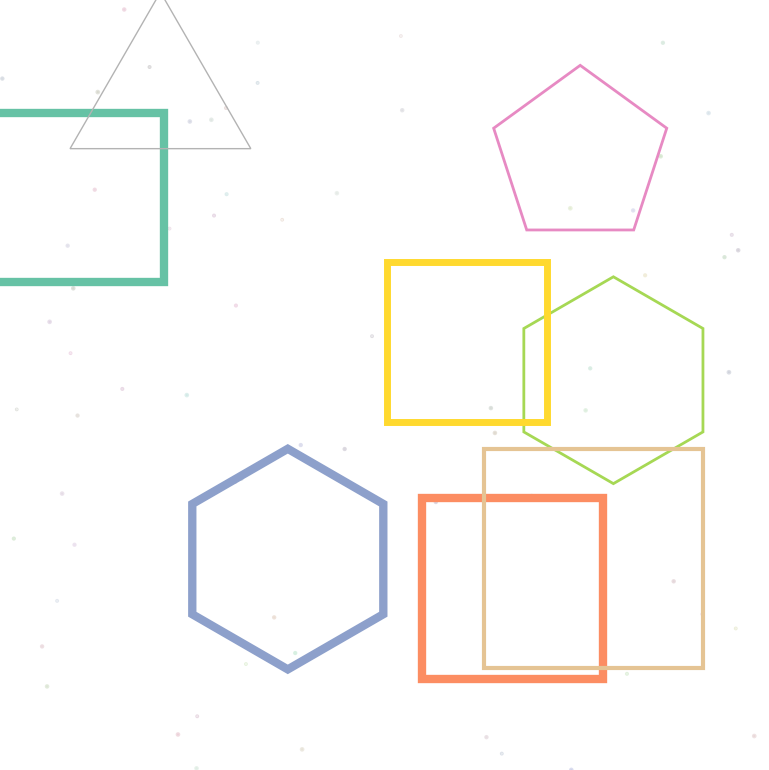[{"shape": "square", "thickness": 3, "radius": 0.55, "center": [0.103, 0.744]}, {"shape": "square", "thickness": 3, "radius": 0.59, "center": [0.666, 0.235]}, {"shape": "hexagon", "thickness": 3, "radius": 0.72, "center": [0.374, 0.274]}, {"shape": "pentagon", "thickness": 1, "radius": 0.59, "center": [0.754, 0.797]}, {"shape": "hexagon", "thickness": 1, "radius": 0.67, "center": [0.797, 0.506]}, {"shape": "square", "thickness": 2.5, "radius": 0.52, "center": [0.607, 0.556]}, {"shape": "square", "thickness": 1.5, "radius": 0.71, "center": [0.771, 0.275]}, {"shape": "triangle", "thickness": 0.5, "radius": 0.68, "center": [0.208, 0.875]}]